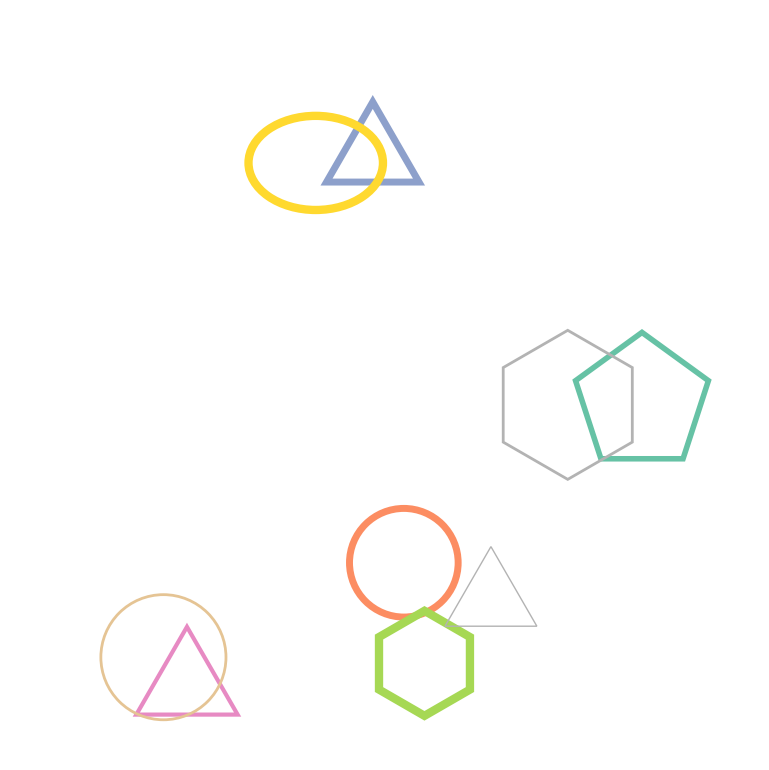[{"shape": "pentagon", "thickness": 2, "radius": 0.45, "center": [0.834, 0.478]}, {"shape": "circle", "thickness": 2.5, "radius": 0.35, "center": [0.524, 0.269]}, {"shape": "triangle", "thickness": 2.5, "radius": 0.35, "center": [0.484, 0.798]}, {"shape": "triangle", "thickness": 1.5, "radius": 0.38, "center": [0.243, 0.11]}, {"shape": "hexagon", "thickness": 3, "radius": 0.34, "center": [0.551, 0.139]}, {"shape": "oval", "thickness": 3, "radius": 0.44, "center": [0.41, 0.788]}, {"shape": "circle", "thickness": 1, "radius": 0.41, "center": [0.212, 0.146]}, {"shape": "triangle", "thickness": 0.5, "radius": 0.34, "center": [0.638, 0.221]}, {"shape": "hexagon", "thickness": 1, "radius": 0.48, "center": [0.737, 0.474]}]